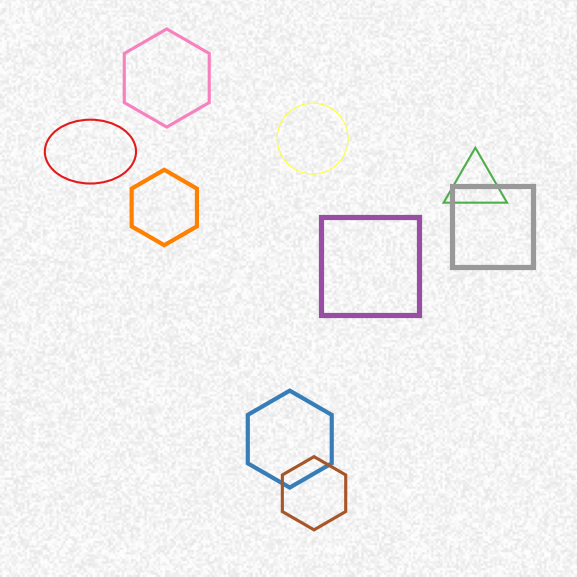[{"shape": "oval", "thickness": 1, "radius": 0.39, "center": [0.157, 0.737]}, {"shape": "hexagon", "thickness": 2, "radius": 0.42, "center": [0.502, 0.239]}, {"shape": "triangle", "thickness": 1, "radius": 0.32, "center": [0.823, 0.68]}, {"shape": "square", "thickness": 2.5, "radius": 0.43, "center": [0.641, 0.538]}, {"shape": "hexagon", "thickness": 2, "radius": 0.33, "center": [0.284, 0.64]}, {"shape": "circle", "thickness": 0.5, "radius": 0.31, "center": [0.541, 0.759]}, {"shape": "hexagon", "thickness": 1.5, "radius": 0.32, "center": [0.544, 0.145]}, {"shape": "hexagon", "thickness": 1.5, "radius": 0.42, "center": [0.289, 0.864]}, {"shape": "square", "thickness": 2.5, "radius": 0.35, "center": [0.853, 0.607]}]